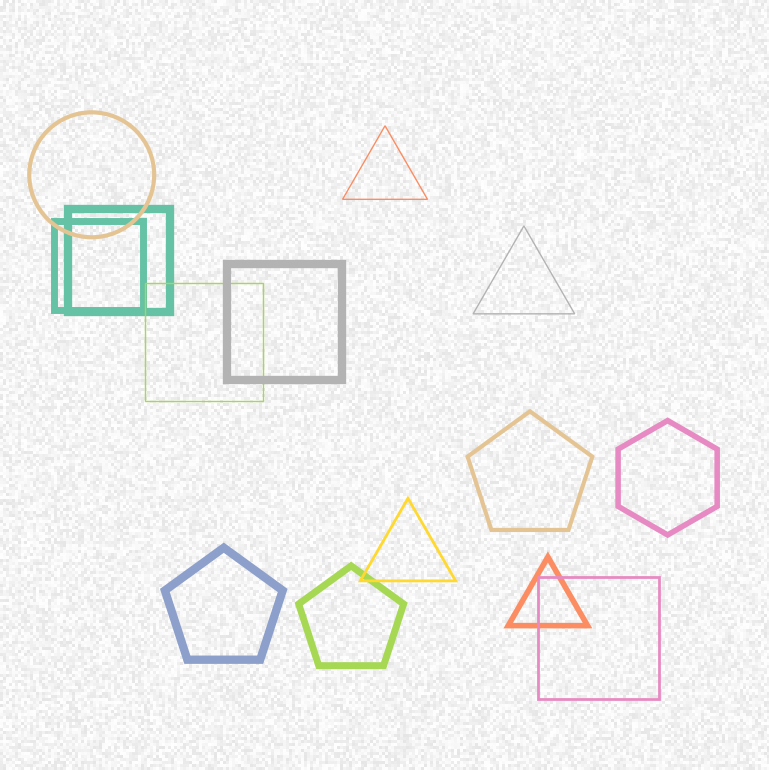[{"shape": "square", "thickness": 2.5, "radius": 0.29, "center": [0.128, 0.656]}, {"shape": "square", "thickness": 3, "radius": 0.33, "center": [0.155, 0.662]}, {"shape": "triangle", "thickness": 0.5, "radius": 0.32, "center": [0.5, 0.773]}, {"shape": "triangle", "thickness": 2, "radius": 0.3, "center": [0.712, 0.217]}, {"shape": "pentagon", "thickness": 3, "radius": 0.4, "center": [0.291, 0.208]}, {"shape": "square", "thickness": 1, "radius": 0.39, "center": [0.777, 0.171]}, {"shape": "hexagon", "thickness": 2, "radius": 0.37, "center": [0.867, 0.38]}, {"shape": "square", "thickness": 0.5, "radius": 0.38, "center": [0.265, 0.556]}, {"shape": "pentagon", "thickness": 2.5, "radius": 0.36, "center": [0.456, 0.193]}, {"shape": "triangle", "thickness": 1, "radius": 0.36, "center": [0.53, 0.281]}, {"shape": "circle", "thickness": 1.5, "radius": 0.41, "center": [0.119, 0.773]}, {"shape": "pentagon", "thickness": 1.5, "radius": 0.43, "center": [0.688, 0.381]}, {"shape": "triangle", "thickness": 0.5, "radius": 0.38, "center": [0.68, 0.63]}, {"shape": "square", "thickness": 3, "radius": 0.37, "center": [0.369, 0.582]}]